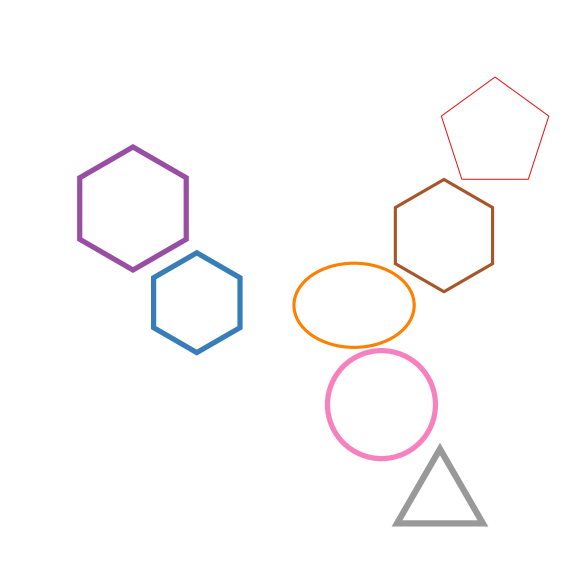[{"shape": "pentagon", "thickness": 0.5, "radius": 0.49, "center": [0.857, 0.768]}, {"shape": "hexagon", "thickness": 2.5, "radius": 0.43, "center": [0.341, 0.475]}, {"shape": "hexagon", "thickness": 2.5, "radius": 0.53, "center": [0.23, 0.638]}, {"shape": "oval", "thickness": 1.5, "radius": 0.52, "center": [0.613, 0.471]}, {"shape": "hexagon", "thickness": 1.5, "radius": 0.49, "center": [0.769, 0.591]}, {"shape": "circle", "thickness": 2.5, "radius": 0.47, "center": [0.661, 0.299]}, {"shape": "triangle", "thickness": 3, "radius": 0.43, "center": [0.762, 0.136]}]